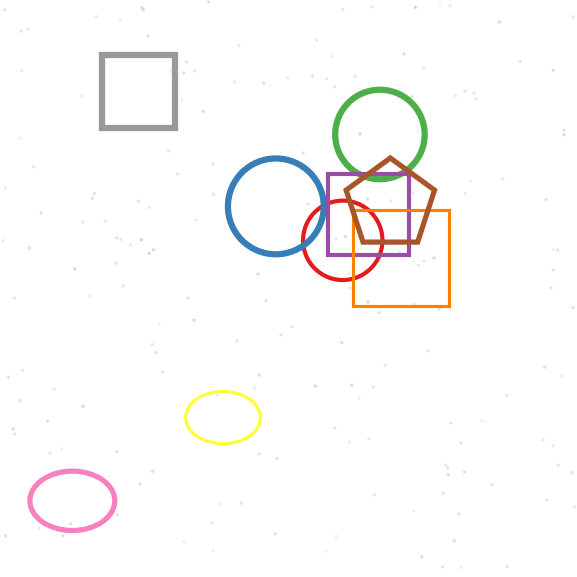[{"shape": "circle", "thickness": 2, "radius": 0.34, "center": [0.594, 0.583]}, {"shape": "circle", "thickness": 3, "radius": 0.41, "center": [0.478, 0.642]}, {"shape": "circle", "thickness": 3, "radius": 0.39, "center": [0.658, 0.766]}, {"shape": "square", "thickness": 2, "radius": 0.35, "center": [0.638, 0.628]}, {"shape": "square", "thickness": 1.5, "radius": 0.41, "center": [0.694, 0.553]}, {"shape": "oval", "thickness": 1.5, "radius": 0.32, "center": [0.386, 0.276]}, {"shape": "pentagon", "thickness": 2.5, "radius": 0.4, "center": [0.676, 0.645]}, {"shape": "oval", "thickness": 2.5, "radius": 0.37, "center": [0.125, 0.132]}, {"shape": "square", "thickness": 3, "radius": 0.32, "center": [0.239, 0.841]}]